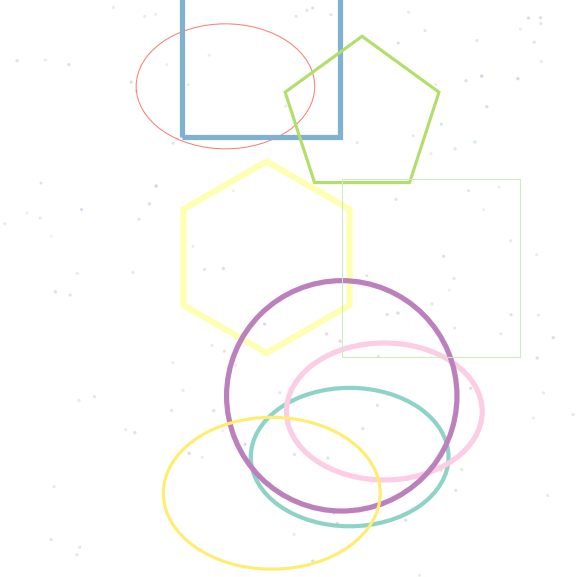[{"shape": "oval", "thickness": 2, "radius": 0.86, "center": [0.605, 0.208]}, {"shape": "hexagon", "thickness": 3, "radius": 0.83, "center": [0.462, 0.554]}, {"shape": "oval", "thickness": 0.5, "radius": 0.77, "center": [0.39, 0.85]}, {"shape": "square", "thickness": 2.5, "radius": 0.68, "center": [0.452, 0.898]}, {"shape": "pentagon", "thickness": 1.5, "radius": 0.7, "center": [0.627, 0.796]}, {"shape": "oval", "thickness": 2.5, "radius": 0.85, "center": [0.665, 0.287]}, {"shape": "circle", "thickness": 2.5, "radius": 1.0, "center": [0.592, 0.314]}, {"shape": "square", "thickness": 0.5, "radius": 0.77, "center": [0.746, 0.535]}, {"shape": "oval", "thickness": 1.5, "radius": 0.94, "center": [0.471, 0.145]}]